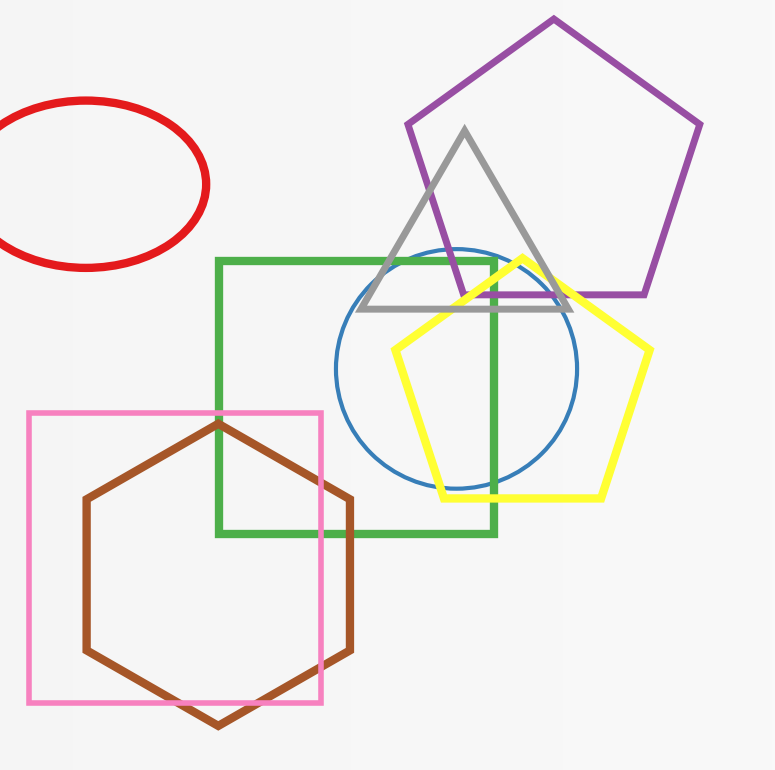[{"shape": "oval", "thickness": 3, "radius": 0.78, "center": [0.111, 0.761]}, {"shape": "circle", "thickness": 1.5, "radius": 0.78, "center": [0.589, 0.521]}, {"shape": "square", "thickness": 3, "radius": 0.89, "center": [0.46, 0.484]}, {"shape": "pentagon", "thickness": 2.5, "radius": 0.99, "center": [0.715, 0.777]}, {"shape": "pentagon", "thickness": 3, "radius": 0.86, "center": [0.674, 0.492]}, {"shape": "hexagon", "thickness": 3, "radius": 0.98, "center": [0.282, 0.253]}, {"shape": "square", "thickness": 2, "radius": 0.94, "center": [0.226, 0.275]}, {"shape": "triangle", "thickness": 2.5, "radius": 0.77, "center": [0.6, 0.676]}]